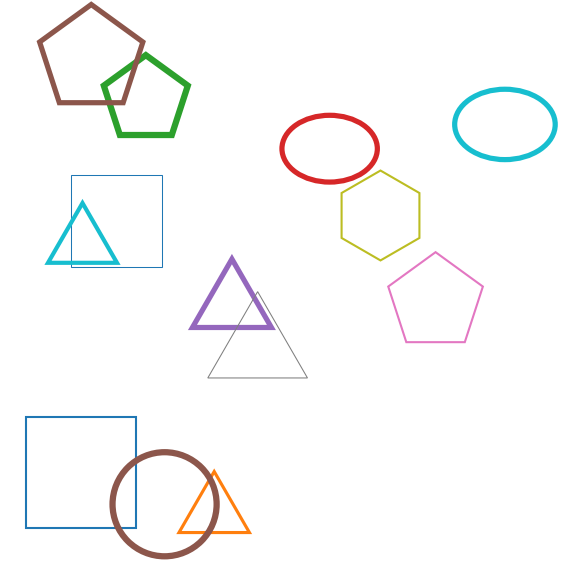[{"shape": "square", "thickness": 0.5, "radius": 0.39, "center": [0.201, 0.617]}, {"shape": "square", "thickness": 1, "radius": 0.48, "center": [0.14, 0.181]}, {"shape": "triangle", "thickness": 1.5, "radius": 0.35, "center": [0.371, 0.112]}, {"shape": "pentagon", "thickness": 3, "radius": 0.38, "center": [0.253, 0.827]}, {"shape": "oval", "thickness": 2.5, "radius": 0.41, "center": [0.571, 0.742]}, {"shape": "triangle", "thickness": 2.5, "radius": 0.39, "center": [0.402, 0.472]}, {"shape": "circle", "thickness": 3, "radius": 0.45, "center": [0.285, 0.126]}, {"shape": "pentagon", "thickness": 2.5, "radius": 0.47, "center": [0.158, 0.897]}, {"shape": "pentagon", "thickness": 1, "radius": 0.43, "center": [0.754, 0.476]}, {"shape": "triangle", "thickness": 0.5, "radius": 0.5, "center": [0.446, 0.394]}, {"shape": "hexagon", "thickness": 1, "radius": 0.39, "center": [0.659, 0.626]}, {"shape": "triangle", "thickness": 2, "radius": 0.34, "center": [0.143, 0.579]}, {"shape": "oval", "thickness": 2.5, "radius": 0.44, "center": [0.874, 0.784]}]